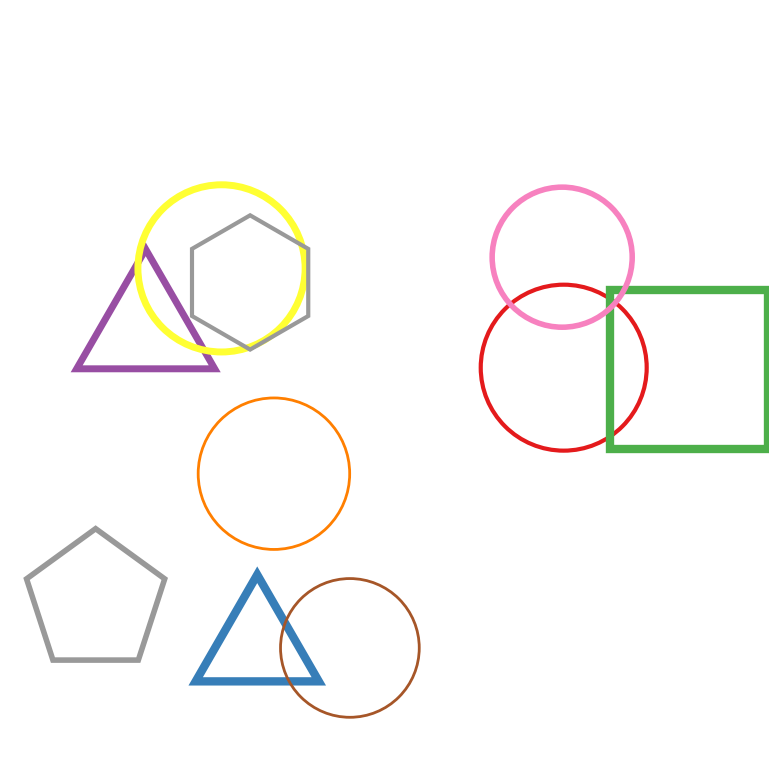[{"shape": "circle", "thickness": 1.5, "radius": 0.54, "center": [0.732, 0.523]}, {"shape": "triangle", "thickness": 3, "radius": 0.46, "center": [0.334, 0.161]}, {"shape": "square", "thickness": 3, "radius": 0.51, "center": [0.894, 0.52]}, {"shape": "triangle", "thickness": 2.5, "radius": 0.52, "center": [0.189, 0.573]}, {"shape": "circle", "thickness": 1, "radius": 0.49, "center": [0.356, 0.385]}, {"shape": "circle", "thickness": 2.5, "radius": 0.54, "center": [0.288, 0.651]}, {"shape": "circle", "thickness": 1, "radius": 0.45, "center": [0.454, 0.159]}, {"shape": "circle", "thickness": 2, "radius": 0.45, "center": [0.73, 0.666]}, {"shape": "pentagon", "thickness": 2, "radius": 0.47, "center": [0.124, 0.219]}, {"shape": "hexagon", "thickness": 1.5, "radius": 0.44, "center": [0.325, 0.633]}]